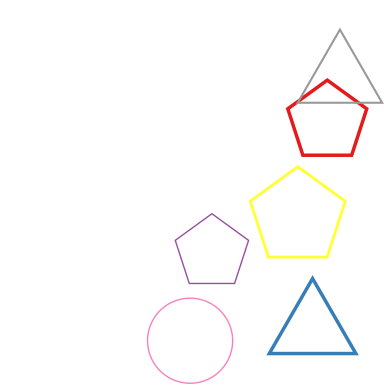[{"shape": "pentagon", "thickness": 2.5, "radius": 0.54, "center": [0.85, 0.684]}, {"shape": "triangle", "thickness": 2.5, "radius": 0.65, "center": [0.812, 0.147]}, {"shape": "pentagon", "thickness": 1, "radius": 0.5, "center": [0.55, 0.345]}, {"shape": "pentagon", "thickness": 2, "radius": 0.65, "center": [0.773, 0.437]}, {"shape": "circle", "thickness": 1, "radius": 0.55, "center": [0.494, 0.115]}, {"shape": "triangle", "thickness": 1.5, "radius": 0.63, "center": [0.883, 0.796]}]